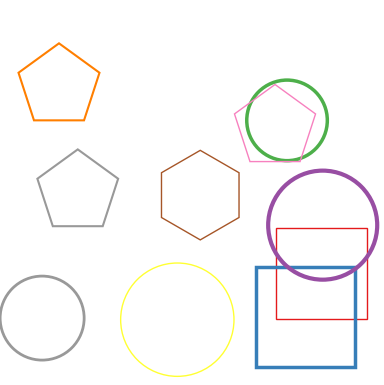[{"shape": "square", "thickness": 1, "radius": 0.59, "center": [0.835, 0.29]}, {"shape": "square", "thickness": 2.5, "radius": 0.65, "center": [0.794, 0.177]}, {"shape": "circle", "thickness": 2.5, "radius": 0.52, "center": [0.746, 0.687]}, {"shape": "circle", "thickness": 3, "radius": 0.71, "center": [0.838, 0.415]}, {"shape": "pentagon", "thickness": 1.5, "radius": 0.55, "center": [0.153, 0.777]}, {"shape": "circle", "thickness": 1, "radius": 0.74, "center": [0.461, 0.17]}, {"shape": "hexagon", "thickness": 1, "radius": 0.58, "center": [0.52, 0.493]}, {"shape": "pentagon", "thickness": 1, "radius": 0.55, "center": [0.714, 0.67]}, {"shape": "pentagon", "thickness": 1.5, "radius": 0.55, "center": [0.202, 0.502]}, {"shape": "circle", "thickness": 2, "radius": 0.55, "center": [0.109, 0.174]}]